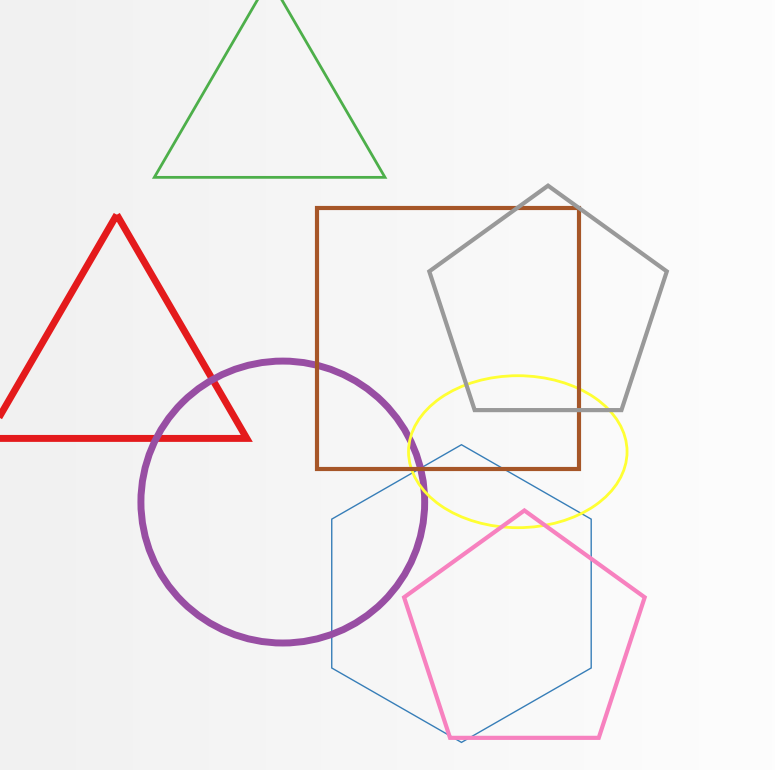[{"shape": "triangle", "thickness": 2.5, "radius": 0.97, "center": [0.151, 0.527]}, {"shape": "hexagon", "thickness": 0.5, "radius": 0.97, "center": [0.595, 0.229]}, {"shape": "triangle", "thickness": 1, "radius": 0.86, "center": [0.348, 0.856]}, {"shape": "circle", "thickness": 2.5, "radius": 0.92, "center": [0.365, 0.348]}, {"shape": "oval", "thickness": 1, "radius": 0.7, "center": [0.668, 0.413]}, {"shape": "square", "thickness": 1.5, "radius": 0.85, "center": [0.578, 0.56]}, {"shape": "pentagon", "thickness": 1.5, "radius": 0.82, "center": [0.677, 0.174]}, {"shape": "pentagon", "thickness": 1.5, "radius": 0.81, "center": [0.707, 0.598]}]